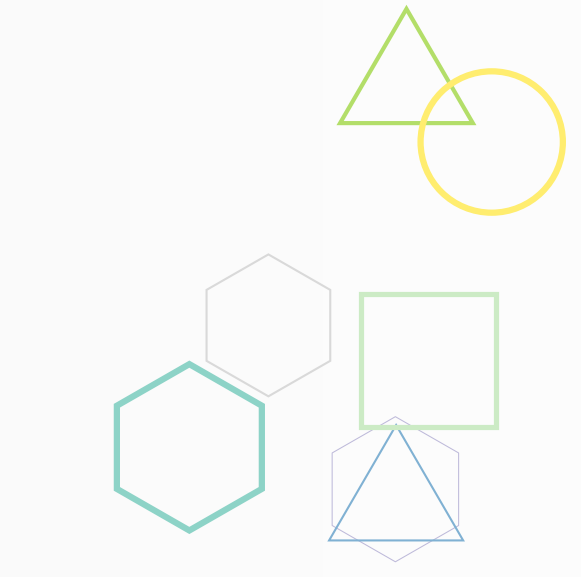[{"shape": "hexagon", "thickness": 3, "radius": 0.72, "center": [0.326, 0.225]}, {"shape": "hexagon", "thickness": 0.5, "radius": 0.63, "center": [0.68, 0.152]}, {"shape": "triangle", "thickness": 1, "radius": 0.67, "center": [0.682, 0.13]}, {"shape": "triangle", "thickness": 2, "radius": 0.66, "center": [0.699, 0.852]}, {"shape": "hexagon", "thickness": 1, "radius": 0.61, "center": [0.462, 0.436]}, {"shape": "square", "thickness": 2.5, "radius": 0.58, "center": [0.737, 0.375]}, {"shape": "circle", "thickness": 3, "radius": 0.61, "center": [0.846, 0.753]}]